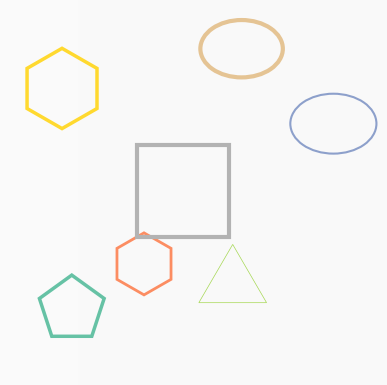[{"shape": "pentagon", "thickness": 2.5, "radius": 0.44, "center": [0.185, 0.198]}, {"shape": "hexagon", "thickness": 2, "radius": 0.4, "center": [0.372, 0.315]}, {"shape": "oval", "thickness": 1.5, "radius": 0.56, "center": [0.86, 0.679]}, {"shape": "triangle", "thickness": 0.5, "radius": 0.5, "center": [0.601, 0.264]}, {"shape": "hexagon", "thickness": 2.5, "radius": 0.52, "center": [0.16, 0.77]}, {"shape": "oval", "thickness": 3, "radius": 0.53, "center": [0.623, 0.873]}, {"shape": "square", "thickness": 3, "radius": 0.59, "center": [0.473, 0.504]}]